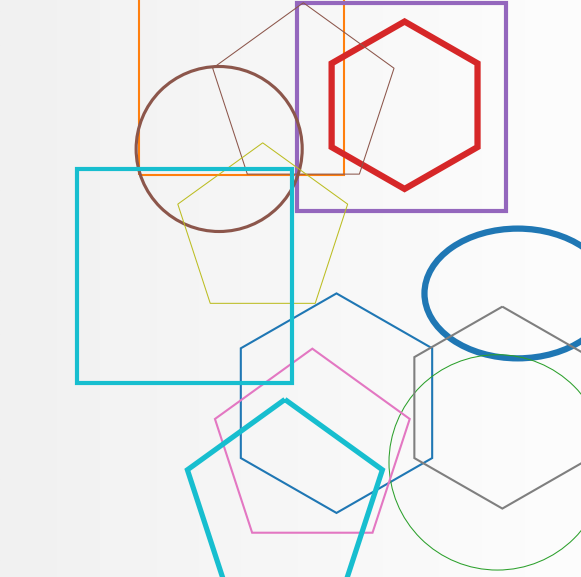[{"shape": "oval", "thickness": 3, "radius": 0.8, "center": [0.891, 0.491]}, {"shape": "hexagon", "thickness": 1, "radius": 0.95, "center": [0.579, 0.301]}, {"shape": "square", "thickness": 1, "radius": 0.88, "center": [0.416, 0.873]}, {"shape": "circle", "thickness": 0.5, "radius": 0.93, "center": [0.856, 0.198]}, {"shape": "hexagon", "thickness": 3, "radius": 0.72, "center": [0.696, 0.817]}, {"shape": "square", "thickness": 2, "radius": 0.9, "center": [0.69, 0.814]}, {"shape": "pentagon", "thickness": 0.5, "radius": 0.82, "center": [0.522, 0.83]}, {"shape": "circle", "thickness": 1.5, "radius": 0.71, "center": [0.377, 0.741]}, {"shape": "pentagon", "thickness": 1, "radius": 0.88, "center": [0.537, 0.219]}, {"shape": "hexagon", "thickness": 1, "radius": 0.87, "center": [0.864, 0.293]}, {"shape": "pentagon", "thickness": 0.5, "radius": 0.77, "center": [0.452, 0.598]}, {"shape": "pentagon", "thickness": 2.5, "radius": 0.88, "center": [0.49, 0.131]}, {"shape": "square", "thickness": 2, "radius": 0.93, "center": [0.317, 0.522]}]